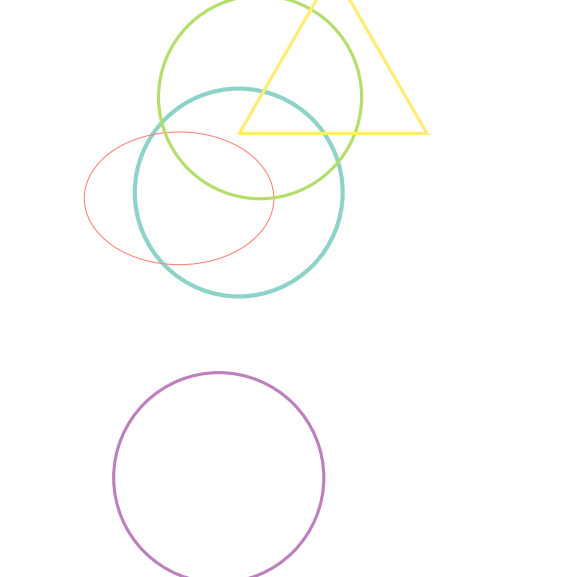[{"shape": "circle", "thickness": 2, "radius": 0.9, "center": [0.413, 0.666]}, {"shape": "oval", "thickness": 0.5, "radius": 0.82, "center": [0.31, 0.656]}, {"shape": "circle", "thickness": 1.5, "radius": 0.88, "center": [0.45, 0.831]}, {"shape": "circle", "thickness": 1.5, "radius": 0.91, "center": [0.379, 0.172]}, {"shape": "triangle", "thickness": 1.5, "radius": 0.94, "center": [0.577, 0.862]}]